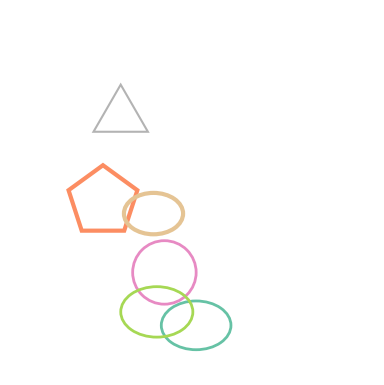[{"shape": "oval", "thickness": 2, "radius": 0.45, "center": [0.509, 0.155]}, {"shape": "pentagon", "thickness": 3, "radius": 0.47, "center": [0.267, 0.477]}, {"shape": "circle", "thickness": 2, "radius": 0.41, "center": [0.427, 0.292]}, {"shape": "oval", "thickness": 2, "radius": 0.47, "center": [0.407, 0.19]}, {"shape": "oval", "thickness": 3, "radius": 0.38, "center": [0.399, 0.445]}, {"shape": "triangle", "thickness": 1.5, "radius": 0.41, "center": [0.313, 0.699]}]